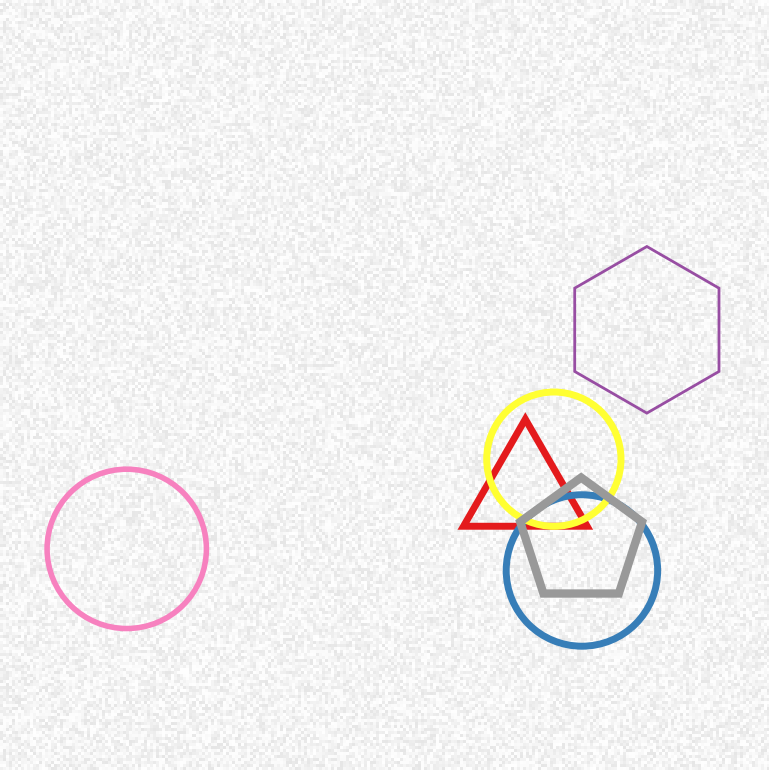[{"shape": "triangle", "thickness": 2.5, "radius": 0.46, "center": [0.682, 0.363]}, {"shape": "circle", "thickness": 2.5, "radius": 0.49, "center": [0.756, 0.259]}, {"shape": "hexagon", "thickness": 1, "radius": 0.54, "center": [0.84, 0.572]}, {"shape": "circle", "thickness": 2.5, "radius": 0.44, "center": [0.719, 0.404]}, {"shape": "circle", "thickness": 2, "radius": 0.52, "center": [0.165, 0.287]}, {"shape": "pentagon", "thickness": 3, "radius": 0.42, "center": [0.755, 0.297]}]